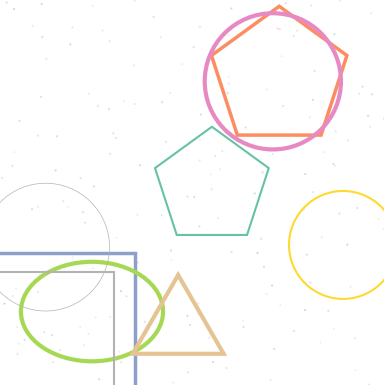[{"shape": "pentagon", "thickness": 1.5, "radius": 0.78, "center": [0.55, 0.515]}, {"shape": "pentagon", "thickness": 2.5, "radius": 0.92, "center": [0.725, 0.799]}, {"shape": "square", "thickness": 2.5, "radius": 0.94, "center": [0.161, 0.155]}, {"shape": "circle", "thickness": 3, "radius": 0.88, "center": [0.709, 0.789]}, {"shape": "oval", "thickness": 3, "radius": 0.92, "center": [0.239, 0.191]}, {"shape": "circle", "thickness": 1.5, "radius": 0.7, "center": [0.891, 0.364]}, {"shape": "triangle", "thickness": 3, "radius": 0.68, "center": [0.463, 0.149]}, {"shape": "square", "thickness": 1.5, "radius": 0.94, "center": [0.109, 0.105]}, {"shape": "circle", "thickness": 0.5, "radius": 0.83, "center": [0.119, 0.358]}]